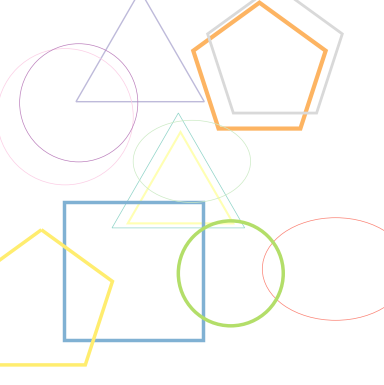[{"shape": "triangle", "thickness": 0.5, "radius": 0.99, "center": [0.463, 0.508]}, {"shape": "triangle", "thickness": 1.5, "radius": 0.79, "center": [0.469, 0.499]}, {"shape": "triangle", "thickness": 1, "radius": 0.96, "center": [0.364, 0.832]}, {"shape": "oval", "thickness": 0.5, "radius": 0.95, "center": [0.872, 0.301]}, {"shape": "square", "thickness": 2.5, "radius": 0.9, "center": [0.347, 0.297]}, {"shape": "pentagon", "thickness": 3, "radius": 0.9, "center": [0.674, 0.812]}, {"shape": "circle", "thickness": 2.5, "radius": 0.68, "center": [0.599, 0.29]}, {"shape": "circle", "thickness": 0.5, "radius": 0.89, "center": [0.169, 0.697]}, {"shape": "pentagon", "thickness": 2, "radius": 0.92, "center": [0.714, 0.855]}, {"shape": "circle", "thickness": 0.5, "radius": 0.77, "center": [0.204, 0.733]}, {"shape": "oval", "thickness": 0.5, "radius": 0.76, "center": [0.498, 0.581]}, {"shape": "pentagon", "thickness": 2.5, "radius": 0.97, "center": [0.108, 0.209]}]